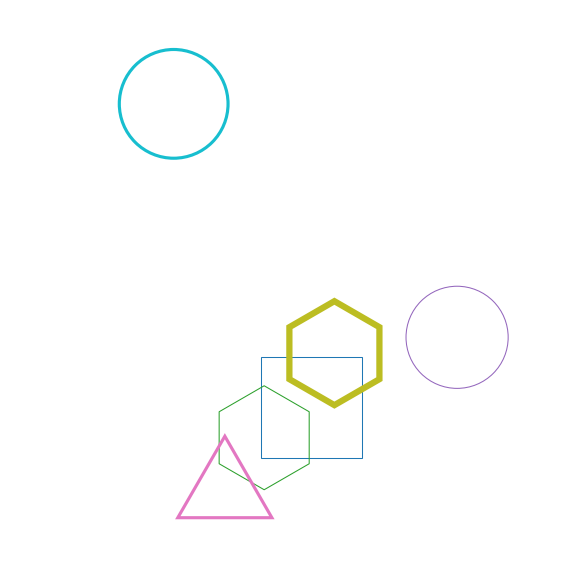[{"shape": "square", "thickness": 0.5, "radius": 0.44, "center": [0.539, 0.293]}, {"shape": "hexagon", "thickness": 0.5, "radius": 0.45, "center": [0.457, 0.241]}, {"shape": "circle", "thickness": 0.5, "radius": 0.44, "center": [0.792, 0.415]}, {"shape": "triangle", "thickness": 1.5, "radius": 0.47, "center": [0.389, 0.15]}, {"shape": "hexagon", "thickness": 3, "radius": 0.45, "center": [0.579, 0.388]}, {"shape": "circle", "thickness": 1.5, "radius": 0.47, "center": [0.301, 0.819]}]